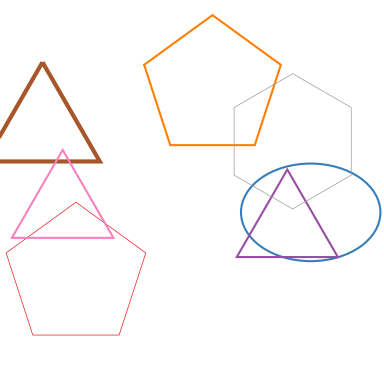[{"shape": "pentagon", "thickness": 0.5, "radius": 0.95, "center": [0.197, 0.284]}, {"shape": "oval", "thickness": 1.5, "radius": 0.91, "center": [0.807, 0.448]}, {"shape": "triangle", "thickness": 1.5, "radius": 0.76, "center": [0.746, 0.408]}, {"shape": "pentagon", "thickness": 1.5, "radius": 0.93, "center": [0.552, 0.774]}, {"shape": "triangle", "thickness": 3, "radius": 0.86, "center": [0.11, 0.667]}, {"shape": "triangle", "thickness": 1.5, "radius": 0.76, "center": [0.163, 0.458]}, {"shape": "hexagon", "thickness": 0.5, "radius": 0.88, "center": [0.76, 0.633]}]